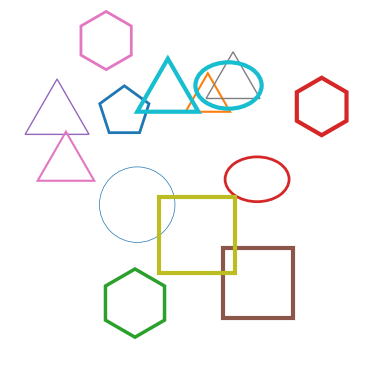[{"shape": "circle", "thickness": 0.5, "radius": 0.49, "center": [0.356, 0.468]}, {"shape": "pentagon", "thickness": 2, "radius": 0.34, "center": [0.323, 0.71]}, {"shape": "triangle", "thickness": 1.5, "radius": 0.33, "center": [0.54, 0.743]}, {"shape": "hexagon", "thickness": 2.5, "radius": 0.44, "center": [0.351, 0.213]}, {"shape": "oval", "thickness": 2, "radius": 0.42, "center": [0.668, 0.534]}, {"shape": "hexagon", "thickness": 3, "radius": 0.37, "center": [0.836, 0.723]}, {"shape": "triangle", "thickness": 1, "radius": 0.48, "center": [0.148, 0.699]}, {"shape": "square", "thickness": 3, "radius": 0.45, "center": [0.671, 0.264]}, {"shape": "hexagon", "thickness": 2, "radius": 0.38, "center": [0.276, 0.895]}, {"shape": "triangle", "thickness": 1.5, "radius": 0.42, "center": [0.171, 0.573]}, {"shape": "triangle", "thickness": 1, "radius": 0.4, "center": [0.605, 0.785]}, {"shape": "square", "thickness": 3, "radius": 0.5, "center": [0.512, 0.389]}, {"shape": "triangle", "thickness": 3, "radius": 0.46, "center": [0.436, 0.756]}, {"shape": "oval", "thickness": 3, "radius": 0.43, "center": [0.594, 0.778]}]